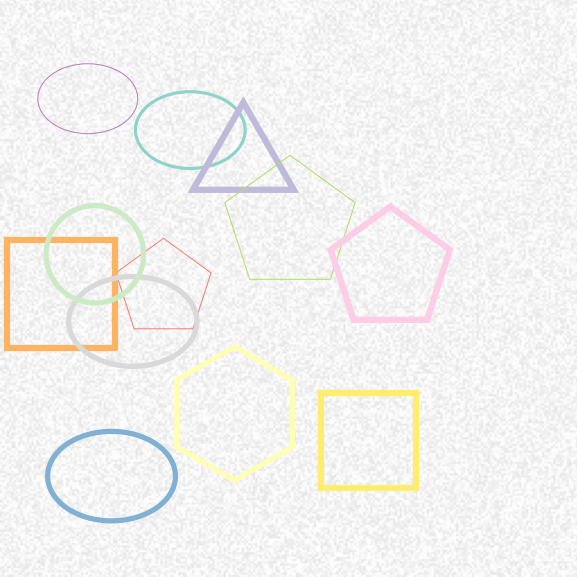[{"shape": "oval", "thickness": 1.5, "radius": 0.48, "center": [0.33, 0.774]}, {"shape": "hexagon", "thickness": 2.5, "radius": 0.58, "center": [0.406, 0.283]}, {"shape": "triangle", "thickness": 3, "radius": 0.5, "center": [0.421, 0.721]}, {"shape": "pentagon", "thickness": 0.5, "radius": 0.43, "center": [0.283, 0.5]}, {"shape": "oval", "thickness": 2.5, "radius": 0.55, "center": [0.193, 0.175]}, {"shape": "square", "thickness": 3, "radius": 0.47, "center": [0.106, 0.491]}, {"shape": "pentagon", "thickness": 0.5, "radius": 0.59, "center": [0.502, 0.612]}, {"shape": "pentagon", "thickness": 3, "radius": 0.54, "center": [0.676, 0.533]}, {"shape": "oval", "thickness": 2.5, "radius": 0.56, "center": [0.23, 0.443]}, {"shape": "oval", "thickness": 0.5, "radius": 0.43, "center": [0.152, 0.828]}, {"shape": "circle", "thickness": 2.5, "radius": 0.42, "center": [0.164, 0.559]}, {"shape": "square", "thickness": 3, "radius": 0.41, "center": [0.639, 0.236]}]